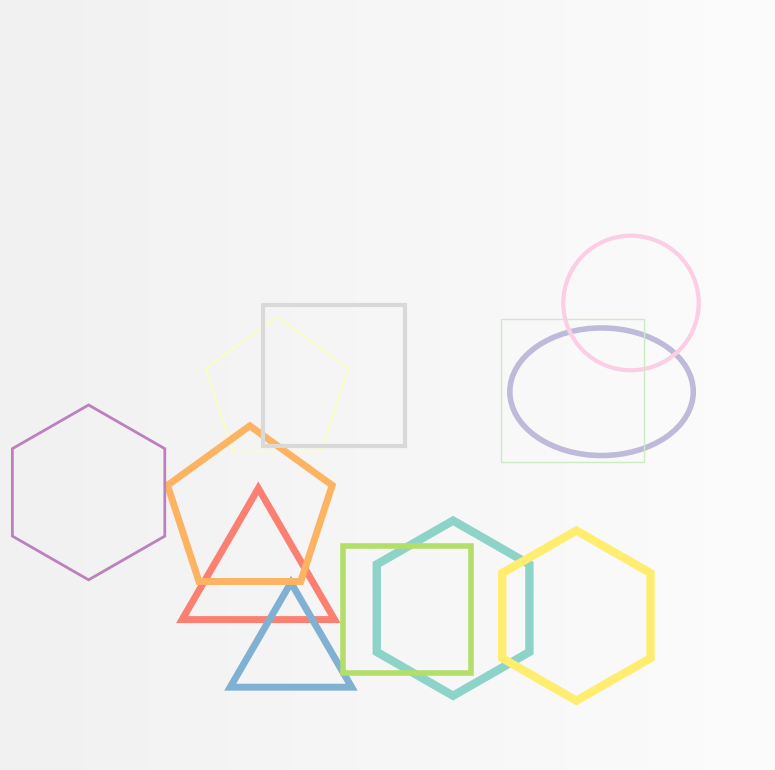[{"shape": "hexagon", "thickness": 3, "radius": 0.57, "center": [0.585, 0.21]}, {"shape": "pentagon", "thickness": 0.5, "radius": 0.48, "center": [0.357, 0.492]}, {"shape": "oval", "thickness": 2, "radius": 0.59, "center": [0.776, 0.491]}, {"shape": "triangle", "thickness": 2.5, "radius": 0.57, "center": [0.333, 0.252]}, {"shape": "triangle", "thickness": 2.5, "radius": 0.45, "center": [0.375, 0.153]}, {"shape": "pentagon", "thickness": 2.5, "radius": 0.56, "center": [0.322, 0.335]}, {"shape": "square", "thickness": 2, "radius": 0.41, "center": [0.525, 0.208]}, {"shape": "circle", "thickness": 1.5, "radius": 0.44, "center": [0.814, 0.607]}, {"shape": "square", "thickness": 1.5, "radius": 0.46, "center": [0.431, 0.512]}, {"shape": "hexagon", "thickness": 1, "radius": 0.57, "center": [0.114, 0.361]}, {"shape": "square", "thickness": 0.5, "radius": 0.46, "center": [0.739, 0.493]}, {"shape": "hexagon", "thickness": 3, "radius": 0.55, "center": [0.744, 0.201]}]